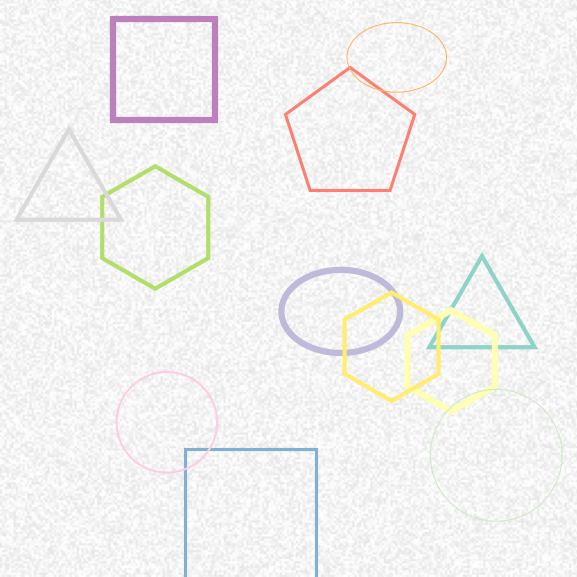[{"shape": "triangle", "thickness": 2, "radius": 0.53, "center": [0.835, 0.451]}, {"shape": "hexagon", "thickness": 3, "radius": 0.44, "center": [0.781, 0.374]}, {"shape": "oval", "thickness": 3, "radius": 0.51, "center": [0.59, 0.46]}, {"shape": "pentagon", "thickness": 1.5, "radius": 0.59, "center": [0.606, 0.765]}, {"shape": "square", "thickness": 1.5, "radius": 0.56, "center": [0.434, 0.109]}, {"shape": "oval", "thickness": 0.5, "radius": 0.43, "center": [0.687, 0.9]}, {"shape": "hexagon", "thickness": 2, "radius": 0.53, "center": [0.269, 0.605]}, {"shape": "circle", "thickness": 1, "radius": 0.44, "center": [0.289, 0.268]}, {"shape": "triangle", "thickness": 2, "radius": 0.52, "center": [0.119, 0.671]}, {"shape": "square", "thickness": 3, "radius": 0.44, "center": [0.284, 0.879]}, {"shape": "circle", "thickness": 0.5, "radius": 0.57, "center": [0.859, 0.211]}, {"shape": "hexagon", "thickness": 2, "radius": 0.47, "center": [0.678, 0.399]}]